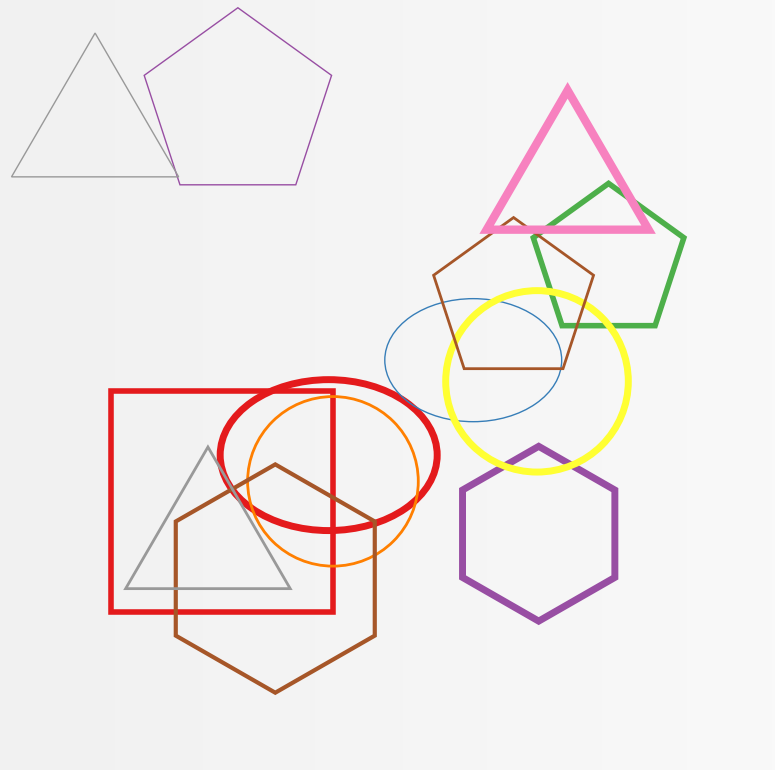[{"shape": "oval", "thickness": 2.5, "radius": 0.7, "center": [0.424, 0.409]}, {"shape": "square", "thickness": 2, "radius": 0.72, "center": [0.286, 0.348]}, {"shape": "oval", "thickness": 0.5, "radius": 0.57, "center": [0.611, 0.532]}, {"shape": "pentagon", "thickness": 2, "radius": 0.51, "center": [0.785, 0.66]}, {"shape": "pentagon", "thickness": 0.5, "radius": 0.64, "center": [0.307, 0.863]}, {"shape": "hexagon", "thickness": 2.5, "radius": 0.57, "center": [0.695, 0.307]}, {"shape": "circle", "thickness": 1, "radius": 0.55, "center": [0.43, 0.375]}, {"shape": "circle", "thickness": 2.5, "radius": 0.59, "center": [0.693, 0.505]}, {"shape": "pentagon", "thickness": 1, "radius": 0.54, "center": [0.663, 0.609]}, {"shape": "hexagon", "thickness": 1.5, "radius": 0.74, "center": [0.355, 0.249]}, {"shape": "triangle", "thickness": 3, "radius": 0.6, "center": [0.732, 0.762]}, {"shape": "triangle", "thickness": 0.5, "radius": 0.62, "center": [0.123, 0.833]}, {"shape": "triangle", "thickness": 1, "radius": 0.61, "center": [0.268, 0.297]}]